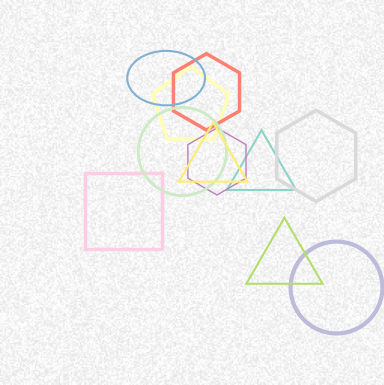[{"shape": "triangle", "thickness": 1.5, "radius": 0.52, "center": [0.679, 0.558]}, {"shape": "pentagon", "thickness": 2.5, "radius": 0.52, "center": [0.495, 0.723]}, {"shape": "circle", "thickness": 3, "radius": 0.6, "center": [0.874, 0.253]}, {"shape": "hexagon", "thickness": 2.5, "radius": 0.5, "center": [0.536, 0.761]}, {"shape": "oval", "thickness": 1.5, "radius": 0.51, "center": [0.431, 0.797]}, {"shape": "triangle", "thickness": 1.5, "radius": 0.57, "center": [0.739, 0.32]}, {"shape": "square", "thickness": 2.5, "radius": 0.5, "center": [0.321, 0.452]}, {"shape": "hexagon", "thickness": 2.5, "radius": 0.59, "center": [0.821, 0.595]}, {"shape": "hexagon", "thickness": 1, "radius": 0.44, "center": [0.563, 0.581]}, {"shape": "circle", "thickness": 2, "radius": 0.57, "center": [0.474, 0.606]}, {"shape": "triangle", "thickness": 1.5, "radius": 0.51, "center": [0.554, 0.579]}]